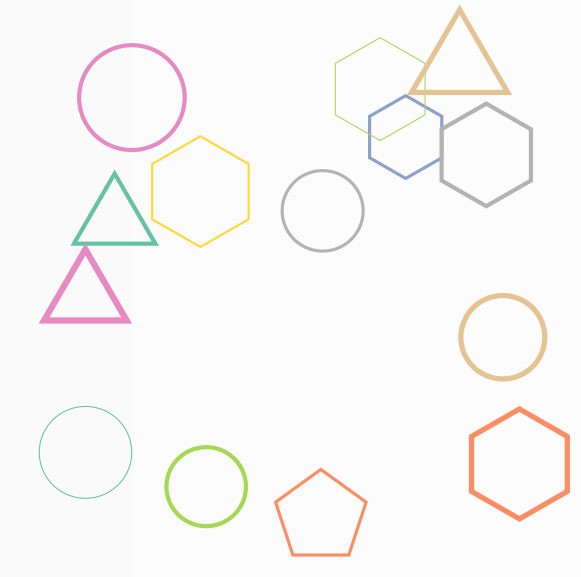[{"shape": "circle", "thickness": 0.5, "radius": 0.4, "center": [0.147, 0.216]}, {"shape": "triangle", "thickness": 2, "radius": 0.4, "center": [0.197, 0.618]}, {"shape": "pentagon", "thickness": 1.5, "radius": 0.41, "center": [0.552, 0.104]}, {"shape": "hexagon", "thickness": 2.5, "radius": 0.48, "center": [0.894, 0.196]}, {"shape": "hexagon", "thickness": 1.5, "radius": 0.36, "center": [0.698, 0.762]}, {"shape": "circle", "thickness": 2, "radius": 0.45, "center": [0.227, 0.83]}, {"shape": "triangle", "thickness": 3, "radius": 0.41, "center": [0.147, 0.485]}, {"shape": "hexagon", "thickness": 0.5, "radius": 0.45, "center": [0.654, 0.845]}, {"shape": "circle", "thickness": 2, "radius": 0.34, "center": [0.355, 0.156]}, {"shape": "hexagon", "thickness": 1, "radius": 0.48, "center": [0.345, 0.667]}, {"shape": "triangle", "thickness": 2.5, "radius": 0.48, "center": [0.791, 0.887]}, {"shape": "circle", "thickness": 2.5, "radius": 0.36, "center": [0.865, 0.415]}, {"shape": "hexagon", "thickness": 2, "radius": 0.44, "center": [0.837, 0.731]}, {"shape": "circle", "thickness": 1.5, "radius": 0.35, "center": [0.555, 0.634]}]